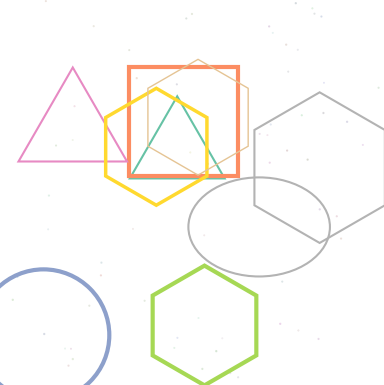[{"shape": "triangle", "thickness": 1.5, "radius": 0.71, "center": [0.46, 0.608]}, {"shape": "square", "thickness": 3, "radius": 0.71, "center": [0.476, 0.684]}, {"shape": "circle", "thickness": 3, "radius": 0.85, "center": [0.113, 0.13]}, {"shape": "triangle", "thickness": 1.5, "radius": 0.81, "center": [0.189, 0.662]}, {"shape": "hexagon", "thickness": 3, "radius": 0.78, "center": [0.531, 0.155]}, {"shape": "hexagon", "thickness": 2.5, "radius": 0.76, "center": [0.406, 0.619]}, {"shape": "hexagon", "thickness": 1, "radius": 0.75, "center": [0.514, 0.695]}, {"shape": "oval", "thickness": 1.5, "radius": 0.92, "center": [0.673, 0.411]}, {"shape": "hexagon", "thickness": 1.5, "radius": 0.98, "center": [0.83, 0.565]}]